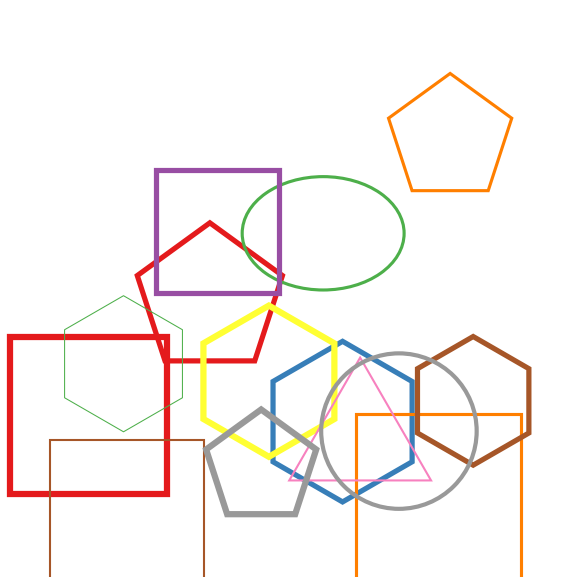[{"shape": "square", "thickness": 3, "radius": 0.68, "center": [0.153, 0.28]}, {"shape": "pentagon", "thickness": 2.5, "radius": 0.66, "center": [0.363, 0.481]}, {"shape": "hexagon", "thickness": 2.5, "radius": 0.7, "center": [0.593, 0.269]}, {"shape": "oval", "thickness": 1.5, "radius": 0.7, "center": [0.56, 0.595]}, {"shape": "hexagon", "thickness": 0.5, "radius": 0.59, "center": [0.214, 0.369]}, {"shape": "square", "thickness": 2.5, "radius": 0.53, "center": [0.377, 0.599]}, {"shape": "square", "thickness": 1.5, "radius": 0.71, "center": [0.759, 0.14]}, {"shape": "pentagon", "thickness": 1.5, "radius": 0.56, "center": [0.779, 0.76]}, {"shape": "hexagon", "thickness": 3, "radius": 0.65, "center": [0.466, 0.339]}, {"shape": "hexagon", "thickness": 2.5, "radius": 0.56, "center": [0.819, 0.305]}, {"shape": "square", "thickness": 1, "radius": 0.67, "center": [0.22, 0.103]}, {"shape": "triangle", "thickness": 1, "radius": 0.71, "center": [0.624, 0.238]}, {"shape": "circle", "thickness": 2, "radius": 0.67, "center": [0.691, 0.253]}, {"shape": "pentagon", "thickness": 3, "radius": 0.5, "center": [0.452, 0.19]}]